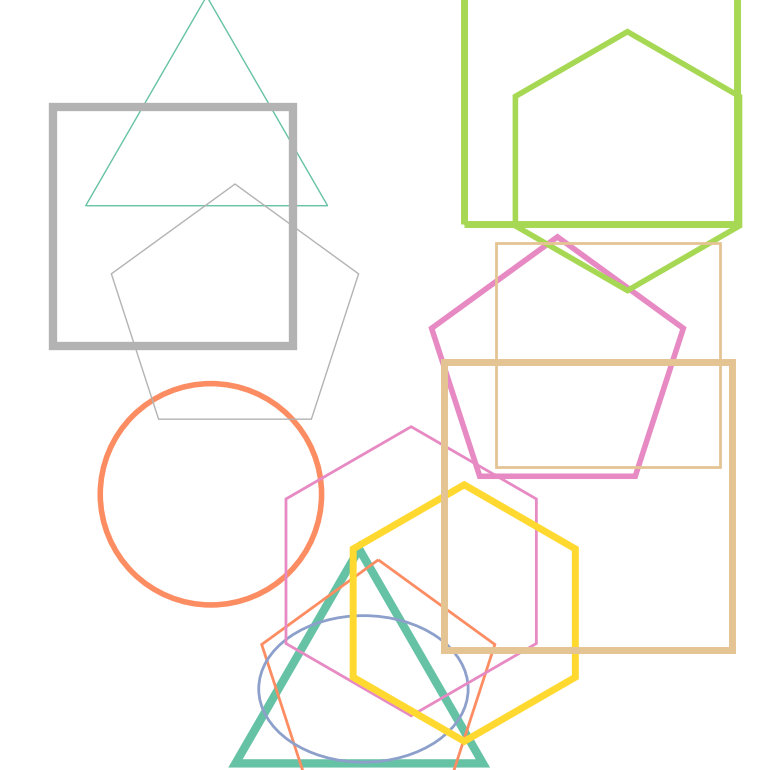[{"shape": "triangle", "thickness": 3, "radius": 0.93, "center": [0.466, 0.101]}, {"shape": "triangle", "thickness": 0.5, "radius": 0.91, "center": [0.268, 0.824]}, {"shape": "circle", "thickness": 2, "radius": 0.72, "center": [0.274, 0.358]}, {"shape": "pentagon", "thickness": 1, "radius": 0.8, "center": [0.491, 0.114]}, {"shape": "oval", "thickness": 1, "radius": 0.68, "center": [0.472, 0.105]}, {"shape": "hexagon", "thickness": 1, "radius": 0.94, "center": [0.534, 0.258]}, {"shape": "pentagon", "thickness": 2, "radius": 0.86, "center": [0.724, 0.521]}, {"shape": "hexagon", "thickness": 2, "radius": 0.84, "center": [0.815, 0.791]}, {"shape": "square", "thickness": 2.5, "radius": 0.88, "center": [0.78, 0.886]}, {"shape": "hexagon", "thickness": 2.5, "radius": 0.83, "center": [0.603, 0.204]}, {"shape": "square", "thickness": 1, "radius": 0.73, "center": [0.789, 0.539]}, {"shape": "square", "thickness": 2.5, "radius": 0.93, "center": [0.764, 0.343]}, {"shape": "square", "thickness": 3, "radius": 0.78, "center": [0.224, 0.706]}, {"shape": "pentagon", "thickness": 0.5, "radius": 0.84, "center": [0.305, 0.592]}]